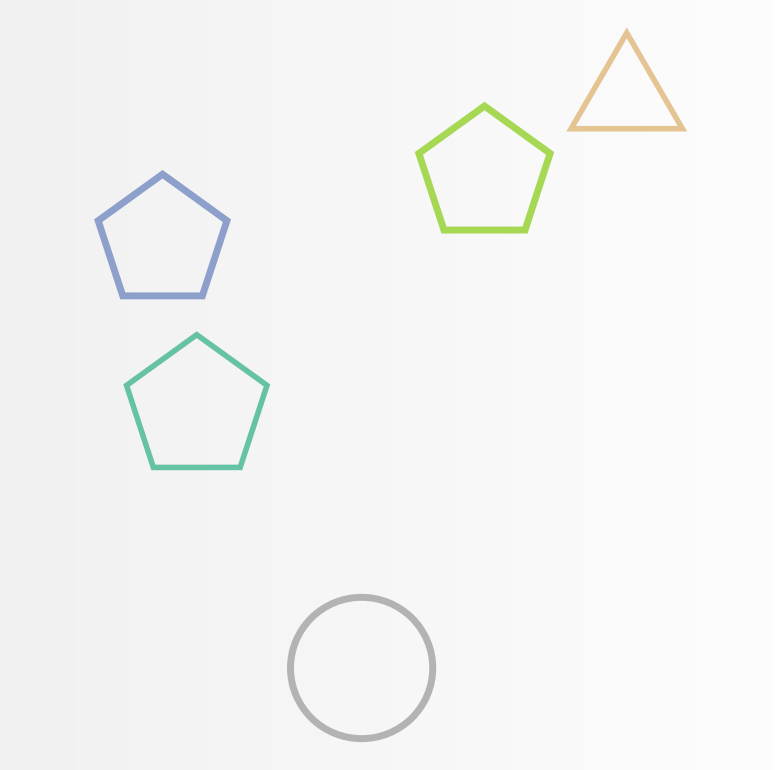[{"shape": "pentagon", "thickness": 2, "radius": 0.48, "center": [0.254, 0.47]}, {"shape": "pentagon", "thickness": 2.5, "radius": 0.44, "center": [0.21, 0.686]}, {"shape": "pentagon", "thickness": 2.5, "radius": 0.45, "center": [0.625, 0.773]}, {"shape": "triangle", "thickness": 2, "radius": 0.41, "center": [0.809, 0.874]}, {"shape": "circle", "thickness": 2.5, "radius": 0.46, "center": [0.467, 0.132]}]